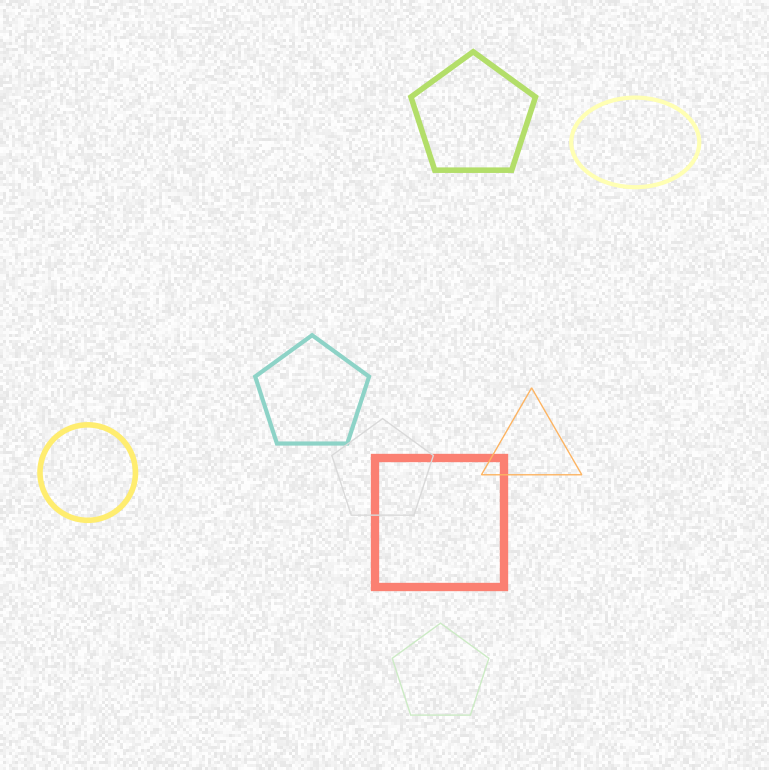[{"shape": "pentagon", "thickness": 1.5, "radius": 0.39, "center": [0.405, 0.487]}, {"shape": "oval", "thickness": 1.5, "radius": 0.42, "center": [0.825, 0.815]}, {"shape": "square", "thickness": 3, "radius": 0.42, "center": [0.571, 0.321]}, {"shape": "triangle", "thickness": 0.5, "radius": 0.38, "center": [0.69, 0.421]}, {"shape": "pentagon", "thickness": 2, "radius": 0.43, "center": [0.615, 0.848]}, {"shape": "pentagon", "thickness": 0.5, "radius": 0.35, "center": [0.497, 0.387]}, {"shape": "pentagon", "thickness": 0.5, "radius": 0.33, "center": [0.572, 0.125]}, {"shape": "circle", "thickness": 2, "radius": 0.31, "center": [0.114, 0.386]}]